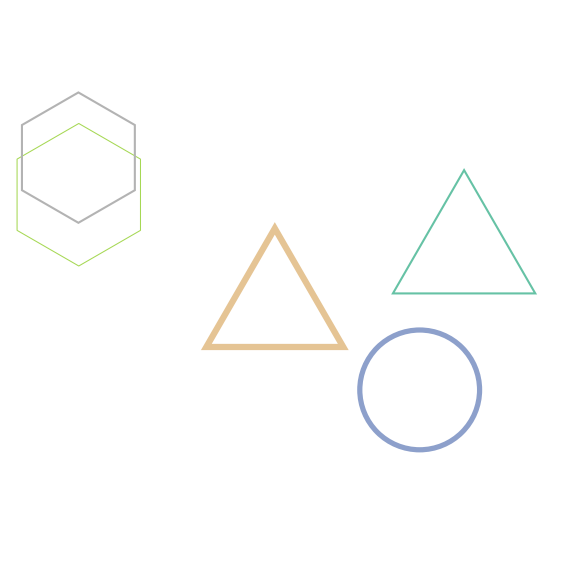[{"shape": "triangle", "thickness": 1, "radius": 0.71, "center": [0.804, 0.562]}, {"shape": "circle", "thickness": 2.5, "radius": 0.52, "center": [0.727, 0.324]}, {"shape": "hexagon", "thickness": 0.5, "radius": 0.62, "center": [0.136, 0.662]}, {"shape": "triangle", "thickness": 3, "radius": 0.68, "center": [0.476, 0.467]}, {"shape": "hexagon", "thickness": 1, "radius": 0.56, "center": [0.136, 0.726]}]